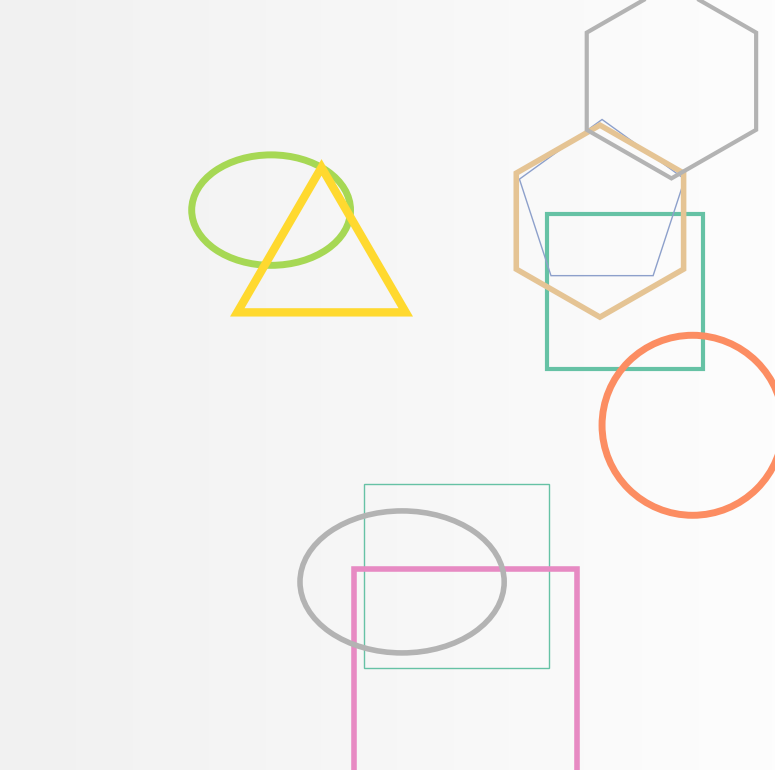[{"shape": "square", "thickness": 1.5, "radius": 0.5, "center": [0.807, 0.622]}, {"shape": "square", "thickness": 0.5, "radius": 0.6, "center": [0.589, 0.252]}, {"shape": "circle", "thickness": 2.5, "radius": 0.58, "center": [0.894, 0.448]}, {"shape": "pentagon", "thickness": 0.5, "radius": 0.56, "center": [0.777, 0.733]}, {"shape": "square", "thickness": 2, "radius": 0.72, "center": [0.601, 0.117]}, {"shape": "oval", "thickness": 2.5, "radius": 0.51, "center": [0.35, 0.727]}, {"shape": "triangle", "thickness": 3, "radius": 0.63, "center": [0.415, 0.657]}, {"shape": "hexagon", "thickness": 2, "radius": 0.62, "center": [0.774, 0.713]}, {"shape": "oval", "thickness": 2, "radius": 0.66, "center": [0.519, 0.244]}, {"shape": "hexagon", "thickness": 1.5, "radius": 0.63, "center": [0.866, 0.895]}]